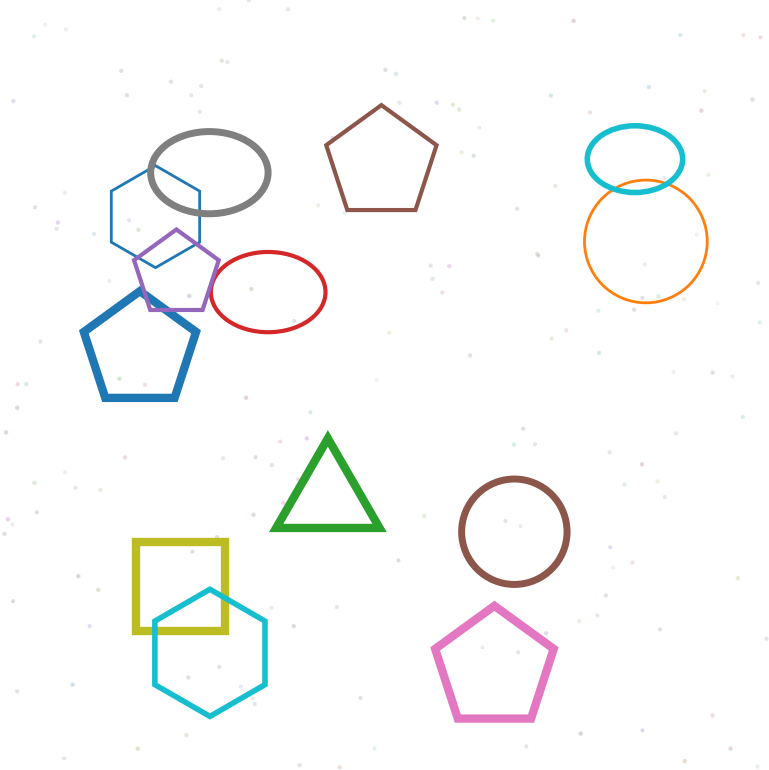[{"shape": "hexagon", "thickness": 1, "radius": 0.33, "center": [0.202, 0.719]}, {"shape": "pentagon", "thickness": 3, "radius": 0.38, "center": [0.182, 0.545]}, {"shape": "circle", "thickness": 1, "radius": 0.4, "center": [0.839, 0.686]}, {"shape": "triangle", "thickness": 3, "radius": 0.39, "center": [0.426, 0.353]}, {"shape": "oval", "thickness": 1.5, "radius": 0.37, "center": [0.348, 0.621]}, {"shape": "pentagon", "thickness": 1.5, "radius": 0.29, "center": [0.229, 0.644]}, {"shape": "pentagon", "thickness": 1.5, "radius": 0.38, "center": [0.495, 0.788]}, {"shape": "circle", "thickness": 2.5, "radius": 0.34, "center": [0.668, 0.309]}, {"shape": "pentagon", "thickness": 3, "radius": 0.4, "center": [0.642, 0.132]}, {"shape": "oval", "thickness": 2.5, "radius": 0.38, "center": [0.272, 0.776]}, {"shape": "square", "thickness": 3, "radius": 0.29, "center": [0.234, 0.238]}, {"shape": "hexagon", "thickness": 2, "radius": 0.41, "center": [0.273, 0.152]}, {"shape": "oval", "thickness": 2, "radius": 0.31, "center": [0.825, 0.793]}]